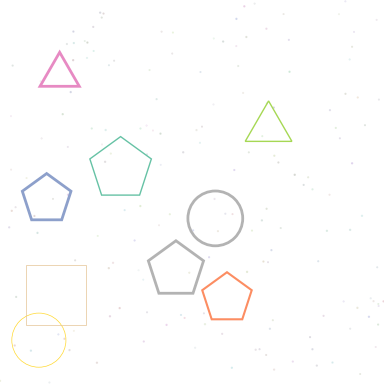[{"shape": "pentagon", "thickness": 1, "radius": 0.42, "center": [0.313, 0.561]}, {"shape": "pentagon", "thickness": 1.5, "radius": 0.34, "center": [0.59, 0.225]}, {"shape": "pentagon", "thickness": 2, "radius": 0.33, "center": [0.121, 0.483]}, {"shape": "triangle", "thickness": 2, "radius": 0.29, "center": [0.155, 0.805]}, {"shape": "triangle", "thickness": 1, "radius": 0.35, "center": [0.698, 0.668]}, {"shape": "circle", "thickness": 0.5, "radius": 0.35, "center": [0.101, 0.116]}, {"shape": "square", "thickness": 0.5, "radius": 0.39, "center": [0.144, 0.234]}, {"shape": "circle", "thickness": 2, "radius": 0.36, "center": [0.559, 0.433]}, {"shape": "pentagon", "thickness": 2, "radius": 0.38, "center": [0.457, 0.299]}]